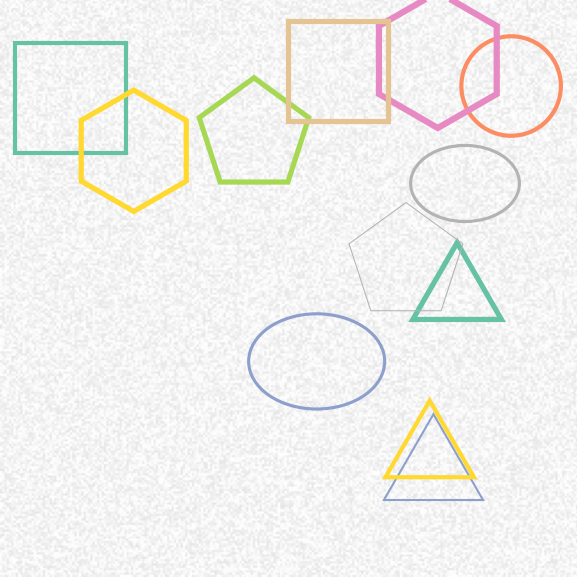[{"shape": "square", "thickness": 2, "radius": 0.48, "center": [0.122, 0.829]}, {"shape": "triangle", "thickness": 2.5, "radius": 0.44, "center": [0.792, 0.49]}, {"shape": "circle", "thickness": 2, "radius": 0.43, "center": [0.885, 0.85]}, {"shape": "oval", "thickness": 1.5, "radius": 0.59, "center": [0.548, 0.373]}, {"shape": "triangle", "thickness": 1, "radius": 0.5, "center": [0.751, 0.183]}, {"shape": "hexagon", "thickness": 3, "radius": 0.59, "center": [0.758, 0.895]}, {"shape": "pentagon", "thickness": 2.5, "radius": 0.5, "center": [0.44, 0.765]}, {"shape": "hexagon", "thickness": 2.5, "radius": 0.53, "center": [0.232, 0.738]}, {"shape": "triangle", "thickness": 2, "radius": 0.44, "center": [0.744, 0.217]}, {"shape": "square", "thickness": 2.5, "radius": 0.43, "center": [0.585, 0.876]}, {"shape": "pentagon", "thickness": 0.5, "radius": 0.52, "center": [0.703, 0.545]}, {"shape": "oval", "thickness": 1.5, "radius": 0.47, "center": [0.805, 0.681]}]